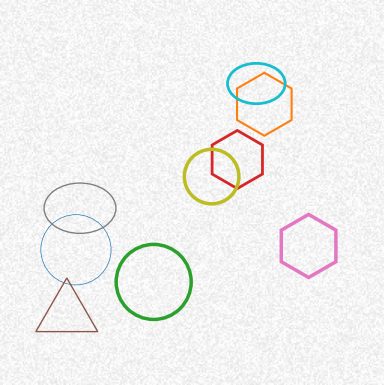[{"shape": "circle", "thickness": 0.5, "radius": 0.46, "center": [0.197, 0.351]}, {"shape": "hexagon", "thickness": 1.5, "radius": 0.41, "center": [0.687, 0.729]}, {"shape": "circle", "thickness": 2.5, "radius": 0.49, "center": [0.399, 0.268]}, {"shape": "hexagon", "thickness": 2, "radius": 0.38, "center": [0.616, 0.586]}, {"shape": "triangle", "thickness": 1, "radius": 0.46, "center": [0.173, 0.185]}, {"shape": "hexagon", "thickness": 2.5, "radius": 0.41, "center": [0.802, 0.361]}, {"shape": "oval", "thickness": 1, "radius": 0.47, "center": [0.208, 0.459]}, {"shape": "circle", "thickness": 2.5, "radius": 0.35, "center": [0.55, 0.541]}, {"shape": "oval", "thickness": 2, "radius": 0.37, "center": [0.666, 0.783]}]